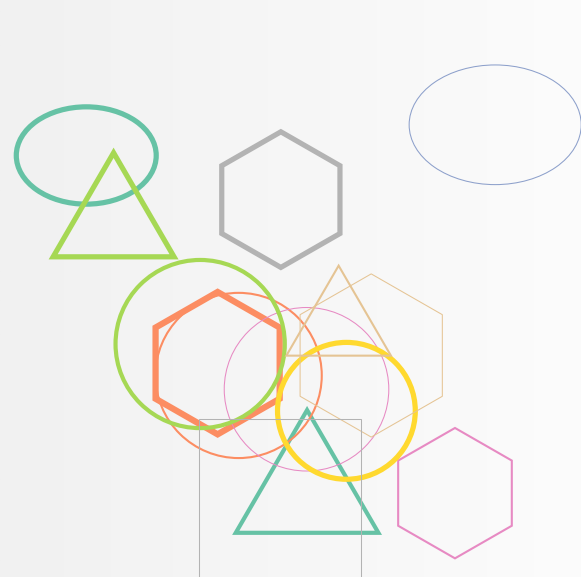[{"shape": "oval", "thickness": 2.5, "radius": 0.6, "center": [0.148, 0.73]}, {"shape": "triangle", "thickness": 2, "radius": 0.71, "center": [0.528, 0.147]}, {"shape": "circle", "thickness": 1, "radius": 0.72, "center": [0.411, 0.349]}, {"shape": "hexagon", "thickness": 3, "radius": 0.62, "center": [0.374, 0.37]}, {"shape": "oval", "thickness": 0.5, "radius": 0.74, "center": [0.852, 0.783]}, {"shape": "circle", "thickness": 0.5, "radius": 0.71, "center": [0.527, 0.325]}, {"shape": "hexagon", "thickness": 1, "radius": 0.56, "center": [0.783, 0.145]}, {"shape": "circle", "thickness": 2, "radius": 0.73, "center": [0.344, 0.403]}, {"shape": "triangle", "thickness": 2.5, "radius": 0.6, "center": [0.195, 0.614]}, {"shape": "circle", "thickness": 2.5, "radius": 0.59, "center": [0.596, 0.288]}, {"shape": "hexagon", "thickness": 0.5, "radius": 0.71, "center": [0.639, 0.384]}, {"shape": "triangle", "thickness": 1, "radius": 0.52, "center": [0.583, 0.435]}, {"shape": "square", "thickness": 0.5, "radius": 0.7, "center": [0.481, 0.134]}, {"shape": "hexagon", "thickness": 2.5, "radius": 0.59, "center": [0.483, 0.653]}]